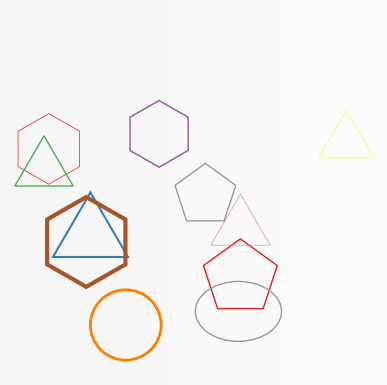[{"shape": "hexagon", "thickness": 0.5, "radius": 0.46, "center": [0.126, 0.613]}, {"shape": "pentagon", "thickness": 1, "radius": 0.5, "center": [0.62, 0.279]}, {"shape": "triangle", "thickness": 1.5, "radius": 0.56, "center": [0.233, 0.388]}, {"shape": "triangle", "thickness": 1, "radius": 0.43, "center": [0.114, 0.56]}, {"shape": "hexagon", "thickness": 1, "radius": 0.43, "center": [0.411, 0.652]}, {"shape": "circle", "thickness": 2, "radius": 0.46, "center": [0.325, 0.156]}, {"shape": "triangle", "thickness": 0.5, "radius": 0.41, "center": [0.894, 0.631]}, {"shape": "hexagon", "thickness": 3, "radius": 0.58, "center": [0.223, 0.372]}, {"shape": "triangle", "thickness": 0.5, "radius": 0.44, "center": [0.62, 0.407]}, {"shape": "pentagon", "thickness": 1, "radius": 0.41, "center": [0.53, 0.493]}, {"shape": "oval", "thickness": 1, "radius": 0.56, "center": [0.615, 0.191]}]